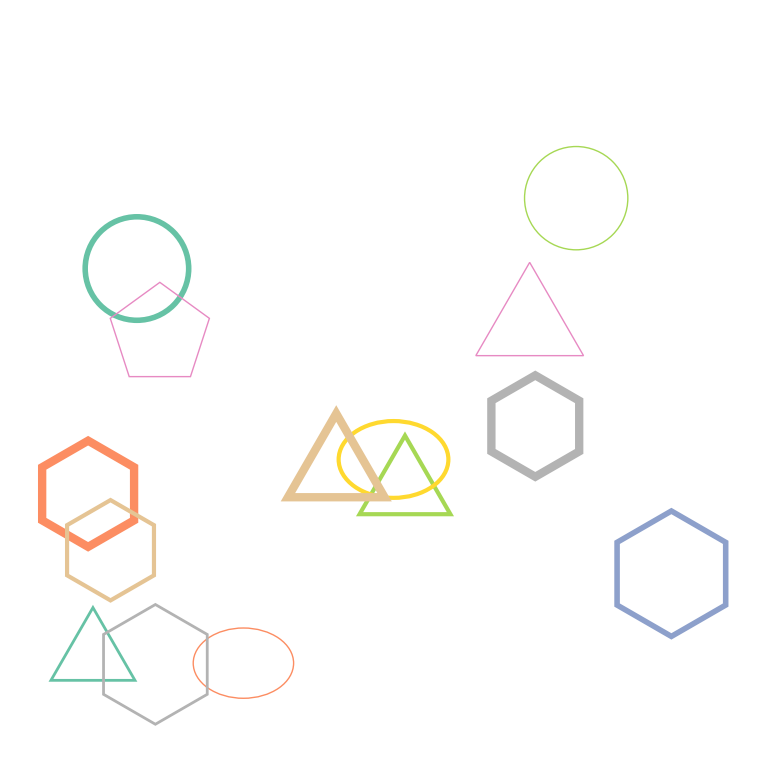[{"shape": "triangle", "thickness": 1, "radius": 0.31, "center": [0.121, 0.148]}, {"shape": "circle", "thickness": 2, "radius": 0.34, "center": [0.178, 0.651]}, {"shape": "hexagon", "thickness": 3, "radius": 0.34, "center": [0.114, 0.359]}, {"shape": "oval", "thickness": 0.5, "radius": 0.33, "center": [0.316, 0.139]}, {"shape": "hexagon", "thickness": 2, "radius": 0.41, "center": [0.872, 0.255]}, {"shape": "pentagon", "thickness": 0.5, "radius": 0.34, "center": [0.208, 0.566]}, {"shape": "triangle", "thickness": 0.5, "radius": 0.4, "center": [0.688, 0.578]}, {"shape": "circle", "thickness": 0.5, "radius": 0.34, "center": [0.748, 0.743]}, {"shape": "triangle", "thickness": 1.5, "radius": 0.34, "center": [0.526, 0.366]}, {"shape": "oval", "thickness": 1.5, "radius": 0.36, "center": [0.511, 0.403]}, {"shape": "hexagon", "thickness": 1.5, "radius": 0.33, "center": [0.144, 0.285]}, {"shape": "triangle", "thickness": 3, "radius": 0.36, "center": [0.437, 0.39]}, {"shape": "hexagon", "thickness": 3, "radius": 0.33, "center": [0.695, 0.447]}, {"shape": "hexagon", "thickness": 1, "radius": 0.39, "center": [0.202, 0.137]}]